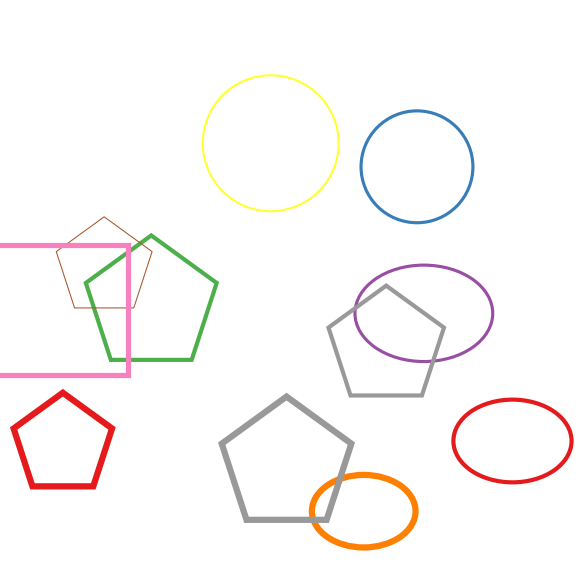[{"shape": "oval", "thickness": 2, "radius": 0.51, "center": [0.887, 0.236]}, {"shape": "pentagon", "thickness": 3, "radius": 0.45, "center": [0.109, 0.229]}, {"shape": "circle", "thickness": 1.5, "radius": 0.48, "center": [0.722, 0.71]}, {"shape": "pentagon", "thickness": 2, "radius": 0.6, "center": [0.262, 0.472]}, {"shape": "oval", "thickness": 1.5, "radius": 0.6, "center": [0.734, 0.457]}, {"shape": "oval", "thickness": 3, "radius": 0.45, "center": [0.63, 0.114]}, {"shape": "circle", "thickness": 1, "radius": 0.59, "center": [0.469, 0.751]}, {"shape": "pentagon", "thickness": 0.5, "radius": 0.44, "center": [0.18, 0.536]}, {"shape": "square", "thickness": 2.5, "radius": 0.56, "center": [0.109, 0.462]}, {"shape": "pentagon", "thickness": 3, "radius": 0.59, "center": [0.496, 0.194]}, {"shape": "pentagon", "thickness": 2, "radius": 0.53, "center": [0.669, 0.399]}]